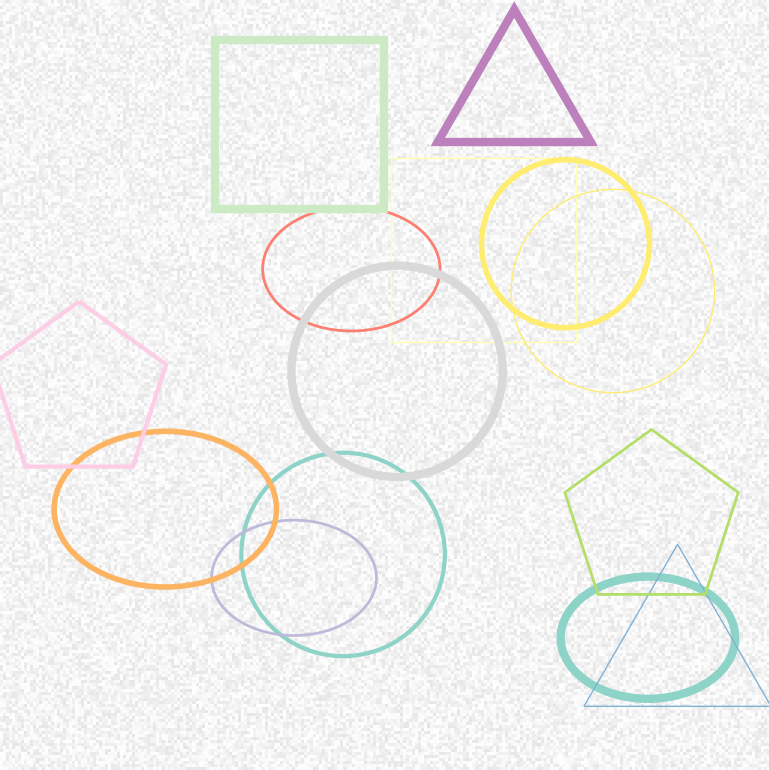[{"shape": "oval", "thickness": 3, "radius": 0.57, "center": [0.842, 0.172]}, {"shape": "circle", "thickness": 1.5, "radius": 0.66, "center": [0.446, 0.28]}, {"shape": "square", "thickness": 0.5, "radius": 0.6, "center": [0.628, 0.675]}, {"shape": "oval", "thickness": 1, "radius": 0.54, "center": [0.382, 0.25]}, {"shape": "oval", "thickness": 1, "radius": 0.58, "center": [0.456, 0.651]}, {"shape": "triangle", "thickness": 0.5, "radius": 0.7, "center": [0.88, 0.153]}, {"shape": "oval", "thickness": 2, "radius": 0.72, "center": [0.215, 0.339]}, {"shape": "pentagon", "thickness": 1, "radius": 0.59, "center": [0.846, 0.324]}, {"shape": "pentagon", "thickness": 1.5, "radius": 0.59, "center": [0.103, 0.49]}, {"shape": "circle", "thickness": 3, "radius": 0.69, "center": [0.516, 0.518]}, {"shape": "triangle", "thickness": 3, "radius": 0.57, "center": [0.668, 0.873]}, {"shape": "square", "thickness": 3, "radius": 0.55, "center": [0.388, 0.838]}, {"shape": "circle", "thickness": 0.5, "radius": 0.66, "center": [0.796, 0.622]}, {"shape": "circle", "thickness": 2, "radius": 0.55, "center": [0.734, 0.684]}]